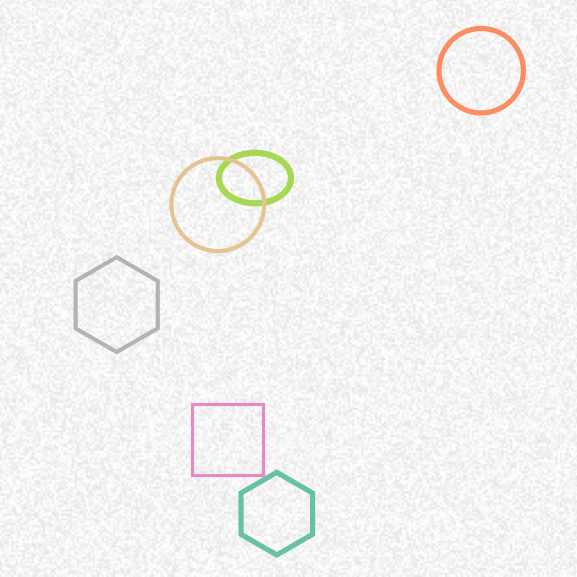[{"shape": "hexagon", "thickness": 2.5, "radius": 0.36, "center": [0.479, 0.11]}, {"shape": "circle", "thickness": 2.5, "radius": 0.37, "center": [0.833, 0.877]}, {"shape": "square", "thickness": 1.5, "radius": 0.31, "center": [0.393, 0.238]}, {"shape": "oval", "thickness": 3, "radius": 0.31, "center": [0.442, 0.691]}, {"shape": "circle", "thickness": 2, "radius": 0.4, "center": [0.377, 0.645]}, {"shape": "hexagon", "thickness": 2, "radius": 0.41, "center": [0.202, 0.472]}]